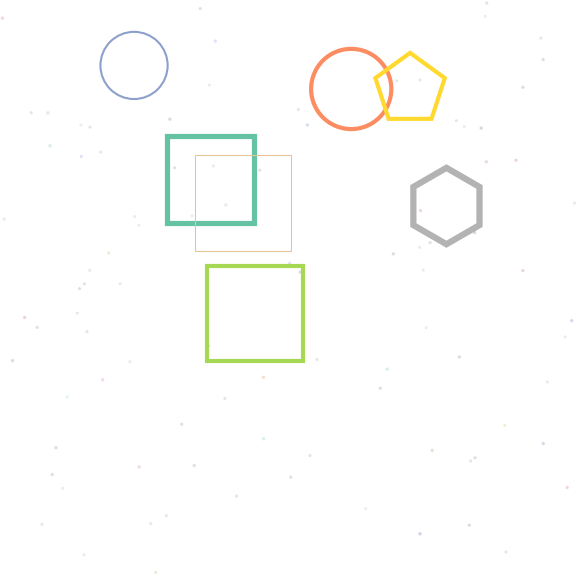[{"shape": "square", "thickness": 2.5, "radius": 0.38, "center": [0.365, 0.688]}, {"shape": "circle", "thickness": 2, "radius": 0.35, "center": [0.608, 0.845]}, {"shape": "circle", "thickness": 1, "radius": 0.29, "center": [0.232, 0.886]}, {"shape": "square", "thickness": 2, "radius": 0.41, "center": [0.441, 0.456]}, {"shape": "pentagon", "thickness": 2, "radius": 0.32, "center": [0.71, 0.844]}, {"shape": "square", "thickness": 0.5, "radius": 0.42, "center": [0.421, 0.648]}, {"shape": "hexagon", "thickness": 3, "radius": 0.33, "center": [0.773, 0.642]}]